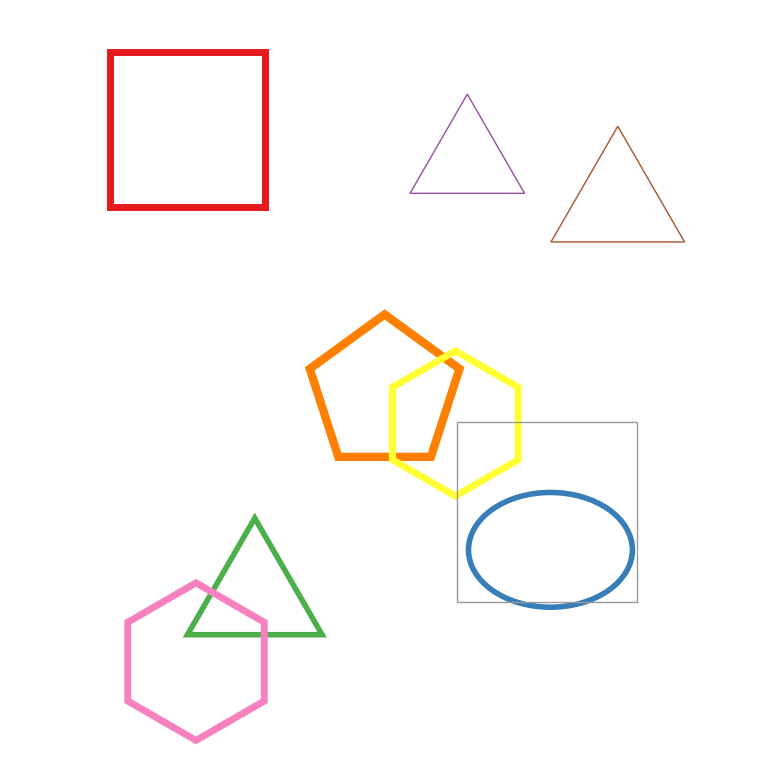[{"shape": "square", "thickness": 2.5, "radius": 0.51, "center": [0.243, 0.832]}, {"shape": "oval", "thickness": 2, "radius": 0.53, "center": [0.715, 0.286]}, {"shape": "triangle", "thickness": 2, "radius": 0.5, "center": [0.331, 0.226]}, {"shape": "triangle", "thickness": 0.5, "radius": 0.43, "center": [0.607, 0.792]}, {"shape": "pentagon", "thickness": 3, "radius": 0.51, "center": [0.499, 0.489]}, {"shape": "hexagon", "thickness": 2.5, "radius": 0.47, "center": [0.591, 0.45]}, {"shape": "triangle", "thickness": 0.5, "radius": 0.5, "center": [0.802, 0.736]}, {"shape": "hexagon", "thickness": 2.5, "radius": 0.51, "center": [0.255, 0.141]}, {"shape": "square", "thickness": 0.5, "radius": 0.58, "center": [0.71, 0.335]}]